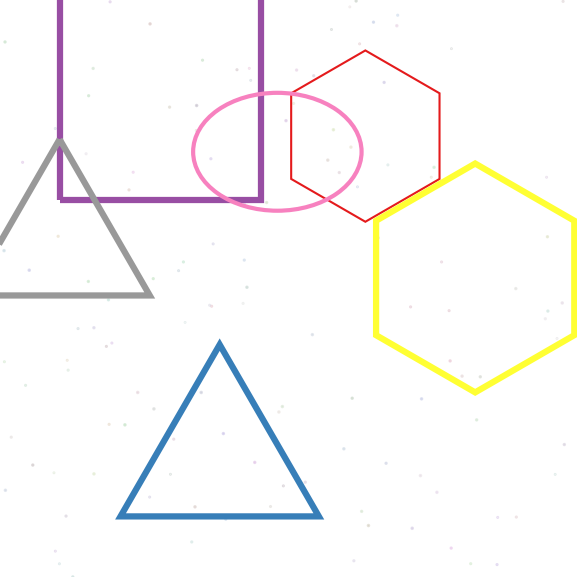[{"shape": "hexagon", "thickness": 1, "radius": 0.74, "center": [0.633, 0.763]}, {"shape": "triangle", "thickness": 3, "radius": 0.99, "center": [0.38, 0.204]}, {"shape": "square", "thickness": 3, "radius": 0.87, "center": [0.278, 0.827]}, {"shape": "hexagon", "thickness": 3, "radius": 0.99, "center": [0.823, 0.518]}, {"shape": "oval", "thickness": 2, "radius": 0.73, "center": [0.48, 0.736]}, {"shape": "triangle", "thickness": 3, "radius": 0.9, "center": [0.103, 0.578]}]